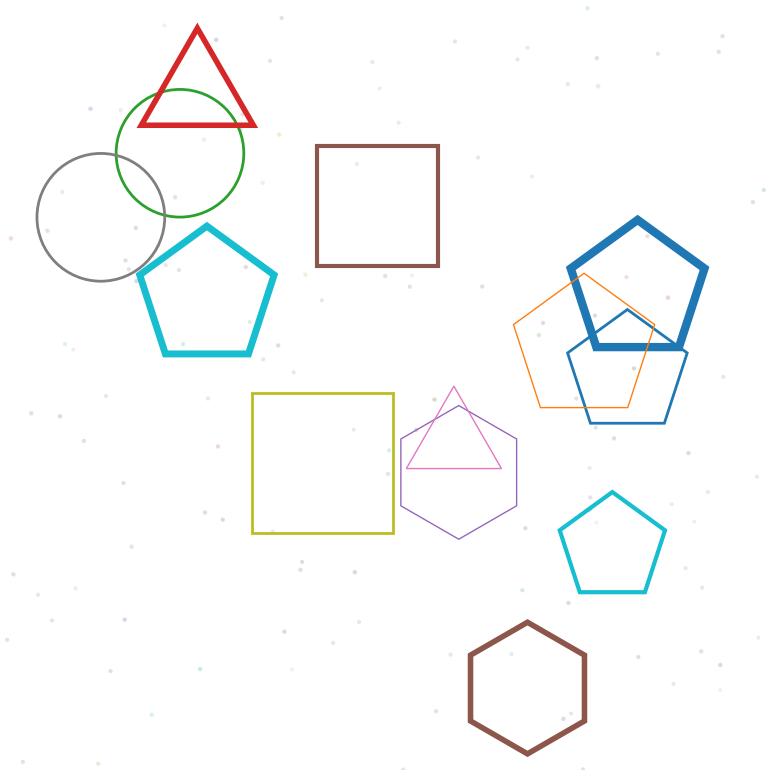[{"shape": "pentagon", "thickness": 3, "radius": 0.46, "center": [0.828, 0.623]}, {"shape": "pentagon", "thickness": 1, "radius": 0.41, "center": [0.815, 0.516]}, {"shape": "pentagon", "thickness": 0.5, "radius": 0.48, "center": [0.759, 0.549]}, {"shape": "circle", "thickness": 1, "radius": 0.41, "center": [0.234, 0.801]}, {"shape": "triangle", "thickness": 2, "radius": 0.42, "center": [0.256, 0.879]}, {"shape": "hexagon", "thickness": 0.5, "radius": 0.43, "center": [0.596, 0.387]}, {"shape": "hexagon", "thickness": 2, "radius": 0.43, "center": [0.685, 0.106]}, {"shape": "square", "thickness": 1.5, "radius": 0.39, "center": [0.49, 0.732]}, {"shape": "triangle", "thickness": 0.5, "radius": 0.36, "center": [0.589, 0.427]}, {"shape": "circle", "thickness": 1, "radius": 0.41, "center": [0.131, 0.718]}, {"shape": "square", "thickness": 1, "radius": 0.46, "center": [0.419, 0.399]}, {"shape": "pentagon", "thickness": 1.5, "radius": 0.36, "center": [0.795, 0.289]}, {"shape": "pentagon", "thickness": 2.5, "radius": 0.46, "center": [0.269, 0.615]}]